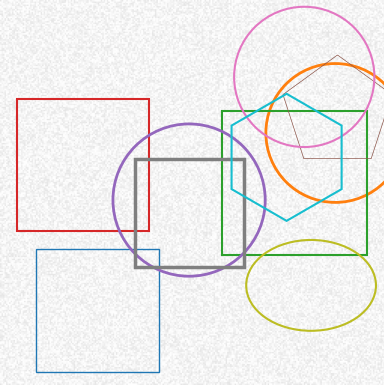[{"shape": "square", "thickness": 1, "radius": 0.8, "center": [0.254, 0.194]}, {"shape": "circle", "thickness": 2, "radius": 0.9, "center": [0.871, 0.655]}, {"shape": "square", "thickness": 1.5, "radius": 0.94, "center": [0.765, 0.525]}, {"shape": "square", "thickness": 1.5, "radius": 0.86, "center": [0.215, 0.572]}, {"shape": "circle", "thickness": 2, "radius": 0.99, "center": [0.491, 0.48]}, {"shape": "pentagon", "thickness": 0.5, "radius": 0.74, "center": [0.877, 0.708]}, {"shape": "circle", "thickness": 1.5, "radius": 0.91, "center": [0.79, 0.8]}, {"shape": "square", "thickness": 2.5, "radius": 0.71, "center": [0.492, 0.447]}, {"shape": "oval", "thickness": 1.5, "radius": 0.84, "center": [0.808, 0.259]}, {"shape": "hexagon", "thickness": 1.5, "radius": 0.83, "center": [0.744, 0.591]}]